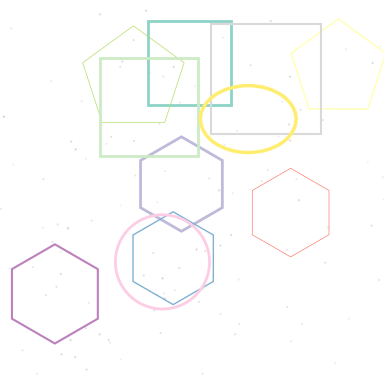[{"shape": "square", "thickness": 2, "radius": 0.54, "center": [0.492, 0.836]}, {"shape": "pentagon", "thickness": 1, "radius": 0.65, "center": [0.879, 0.821]}, {"shape": "hexagon", "thickness": 2, "radius": 0.61, "center": [0.471, 0.522]}, {"shape": "hexagon", "thickness": 0.5, "radius": 0.58, "center": [0.755, 0.448]}, {"shape": "hexagon", "thickness": 1, "radius": 0.6, "center": [0.45, 0.329]}, {"shape": "pentagon", "thickness": 0.5, "radius": 0.69, "center": [0.347, 0.794]}, {"shape": "circle", "thickness": 2, "radius": 0.61, "center": [0.422, 0.32]}, {"shape": "square", "thickness": 1.5, "radius": 0.71, "center": [0.692, 0.794]}, {"shape": "hexagon", "thickness": 1.5, "radius": 0.64, "center": [0.143, 0.237]}, {"shape": "square", "thickness": 2, "radius": 0.64, "center": [0.387, 0.721]}, {"shape": "oval", "thickness": 2.5, "radius": 0.62, "center": [0.645, 0.691]}]